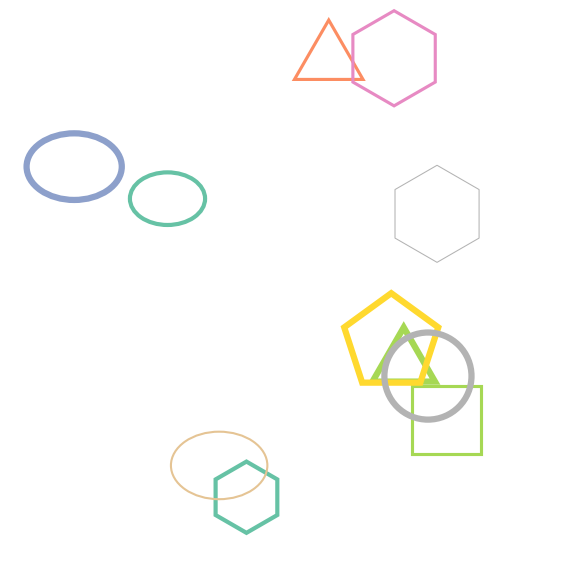[{"shape": "hexagon", "thickness": 2, "radius": 0.31, "center": [0.427, 0.138]}, {"shape": "oval", "thickness": 2, "radius": 0.33, "center": [0.29, 0.655]}, {"shape": "triangle", "thickness": 1.5, "radius": 0.34, "center": [0.569, 0.896]}, {"shape": "oval", "thickness": 3, "radius": 0.41, "center": [0.128, 0.711]}, {"shape": "hexagon", "thickness": 1.5, "radius": 0.41, "center": [0.682, 0.898]}, {"shape": "square", "thickness": 1.5, "radius": 0.3, "center": [0.773, 0.272]}, {"shape": "triangle", "thickness": 3, "radius": 0.31, "center": [0.699, 0.37]}, {"shape": "pentagon", "thickness": 3, "radius": 0.43, "center": [0.677, 0.406]}, {"shape": "oval", "thickness": 1, "radius": 0.42, "center": [0.379, 0.193]}, {"shape": "hexagon", "thickness": 0.5, "radius": 0.42, "center": [0.757, 0.629]}, {"shape": "circle", "thickness": 3, "radius": 0.38, "center": [0.741, 0.348]}]